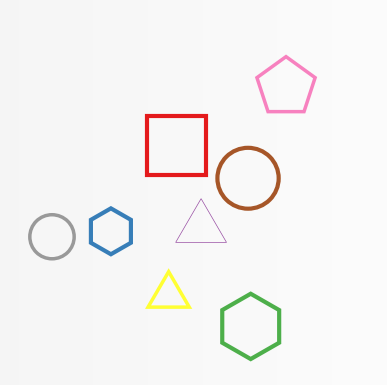[{"shape": "square", "thickness": 3, "radius": 0.38, "center": [0.456, 0.623]}, {"shape": "hexagon", "thickness": 3, "radius": 0.3, "center": [0.286, 0.399]}, {"shape": "hexagon", "thickness": 3, "radius": 0.42, "center": [0.647, 0.152]}, {"shape": "triangle", "thickness": 0.5, "radius": 0.38, "center": [0.519, 0.408]}, {"shape": "triangle", "thickness": 2.5, "radius": 0.31, "center": [0.435, 0.233]}, {"shape": "circle", "thickness": 3, "radius": 0.4, "center": [0.64, 0.537]}, {"shape": "pentagon", "thickness": 2.5, "radius": 0.39, "center": [0.738, 0.774]}, {"shape": "circle", "thickness": 2.5, "radius": 0.29, "center": [0.134, 0.385]}]